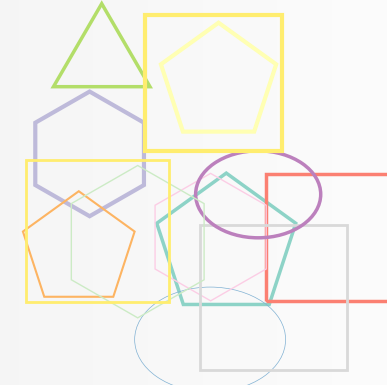[{"shape": "pentagon", "thickness": 2.5, "radius": 0.94, "center": [0.584, 0.362]}, {"shape": "pentagon", "thickness": 3, "radius": 0.78, "center": [0.564, 0.785]}, {"shape": "hexagon", "thickness": 3, "radius": 0.81, "center": [0.231, 0.6]}, {"shape": "square", "thickness": 2.5, "radius": 0.82, "center": [0.851, 0.383]}, {"shape": "oval", "thickness": 0.5, "radius": 0.97, "center": [0.542, 0.118]}, {"shape": "pentagon", "thickness": 1.5, "radius": 0.76, "center": [0.203, 0.352]}, {"shape": "triangle", "thickness": 2.5, "radius": 0.72, "center": [0.262, 0.847]}, {"shape": "hexagon", "thickness": 1, "radius": 0.83, "center": [0.544, 0.384]}, {"shape": "square", "thickness": 2, "radius": 0.94, "center": [0.705, 0.228]}, {"shape": "oval", "thickness": 2.5, "radius": 0.81, "center": [0.666, 0.495]}, {"shape": "hexagon", "thickness": 1, "radius": 0.99, "center": [0.355, 0.372]}, {"shape": "square", "thickness": 3, "radius": 0.88, "center": [0.551, 0.783]}, {"shape": "square", "thickness": 2, "radius": 0.93, "center": [0.252, 0.4]}]